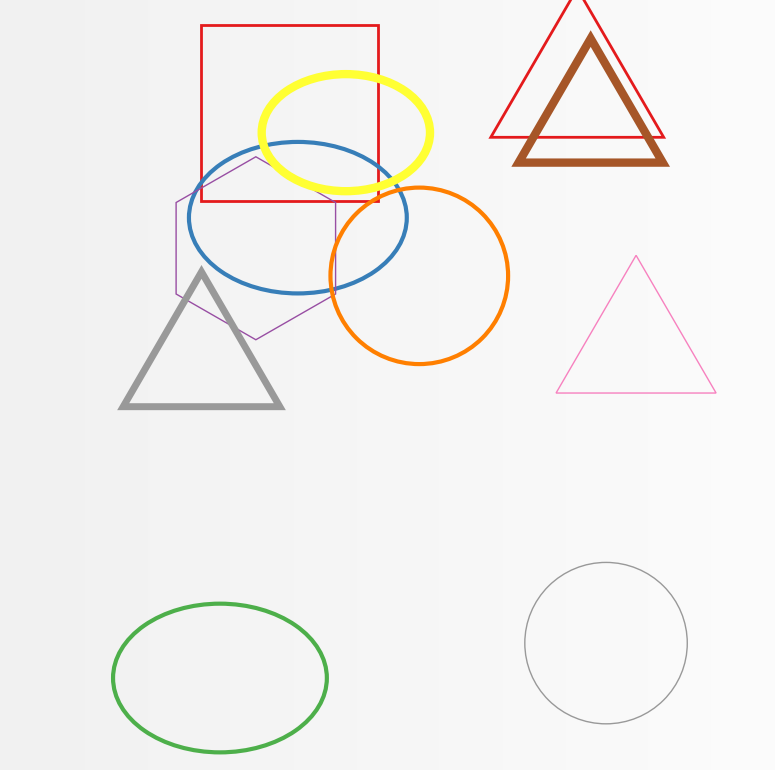[{"shape": "triangle", "thickness": 1, "radius": 0.64, "center": [0.745, 0.886]}, {"shape": "square", "thickness": 1, "radius": 0.57, "center": [0.374, 0.853]}, {"shape": "oval", "thickness": 1.5, "radius": 0.7, "center": [0.384, 0.717]}, {"shape": "oval", "thickness": 1.5, "radius": 0.69, "center": [0.284, 0.119]}, {"shape": "hexagon", "thickness": 0.5, "radius": 0.59, "center": [0.33, 0.678]}, {"shape": "circle", "thickness": 1.5, "radius": 0.57, "center": [0.541, 0.642]}, {"shape": "oval", "thickness": 3, "radius": 0.54, "center": [0.446, 0.828]}, {"shape": "triangle", "thickness": 3, "radius": 0.54, "center": [0.762, 0.843]}, {"shape": "triangle", "thickness": 0.5, "radius": 0.6, "center": [0.821, 0.549]}, {"shape": "circle", "thickness": 0.5, "radius": 0.52, "center": [0.782, 0.165]}, {"shape": "triangle", "thickness": 2.5, "radius": 0.58, "center": [0.26, 0.53]}]